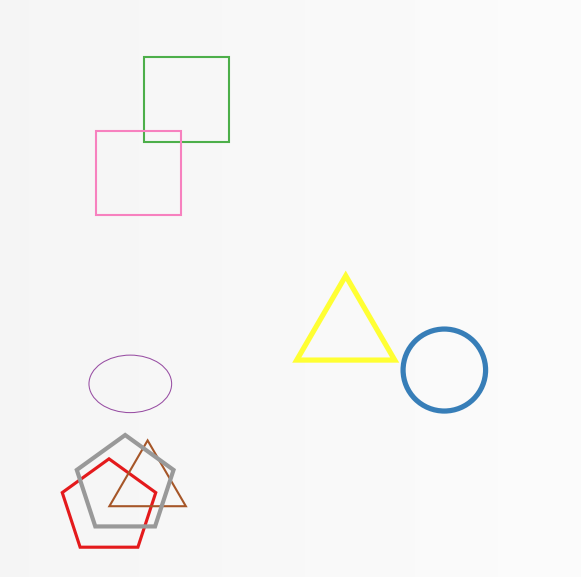[{"shape": "pentagon", "thickness": 1.5, "radius": 0.42, "center": [0.188, 0.12]}, {"shape": "circle", "thickness": 2.5, "radius": 0.35, "center": [0.764, 0.358]}, {"shape": "square", "thickness": 1, "radius": 0.36, "center": [0.32, 0.827]}, {"shape": "oval", "thickness": 0.5, "radius": 0.36, "center": [0.224, 0.334]}, {"shape": "triangle", "thickness": 2.5, "radius": 0.49, "center": [0.595, 0.424]}, {"shape": "triangle", "thickness": 1, "radius": 0.38, "center": [0.254, 0.161]}, {"shape": "square", "thickness": 1, "radius": 0.36, "center": [0.239, 0.7]}, {"shape": "pentagon", "thickness": 2, "radius": 0.44, "center": [0.215, 0.158]}]